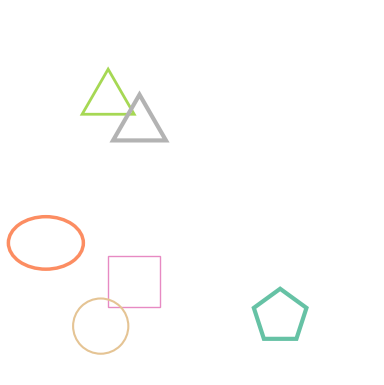[{"shape": "pentagon", "thickness": 3, "radius": 0.36, "center": [0.728, 0.178]}, {"shape": "oval", "thickness": 2.5, "radius": 0.49, "center": [0.119, 0.369]}, {"shape": "square", "thickness": 1, "radius": 0.34, "center": [0.349, 0.269]}, {"shape": "triangle", "thickness": 2, "radius": 0.39, "center": [0.281, 0.742]}, {"shape": "circle", "thickness": 1.5, "radius": 0.36, "center": [0.262, 0.153]}, {"shape": "triangle", "thickness": 3, "radius": 0.4, "center": [0.362, 0.675]}]